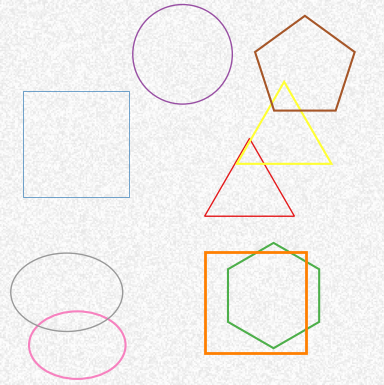[{"shape": "triangle", "thickness": 1, "radius": 0.67, "center": [0.648, 0.506]}, {"shape": "square", "thickness": 0.5, "radius": 0.69, "center": [0.198, 0.625]}, {"shape": "hexagon", "thickness": 1.5, "radius": 0.68, "center": [0.711, 0.232]}, {"shape": "circle", "thickness": 1, "radius": 0.65, "center": [0.474, 0.859]}, {"shape": "square", "thickness": 2, "radius": 0.66, "center": [0.664, 0.214]}, {"shape": "triangle", "thickness": 1.5, "radius": 0.71, "center": [0.738, 0.645]}, {"shape": "pentagon", "thickness": 1.5, "radius": 0.68, "center": [0.792, 0.823]}, {"shape": "oval", "thickness": 1.5, "radius": 0.63, "center": [0.201, 0.104]}, {"shape": "oval", "thickness": 1, "radius": 0.73, "center": [0.173, 0.241]}]